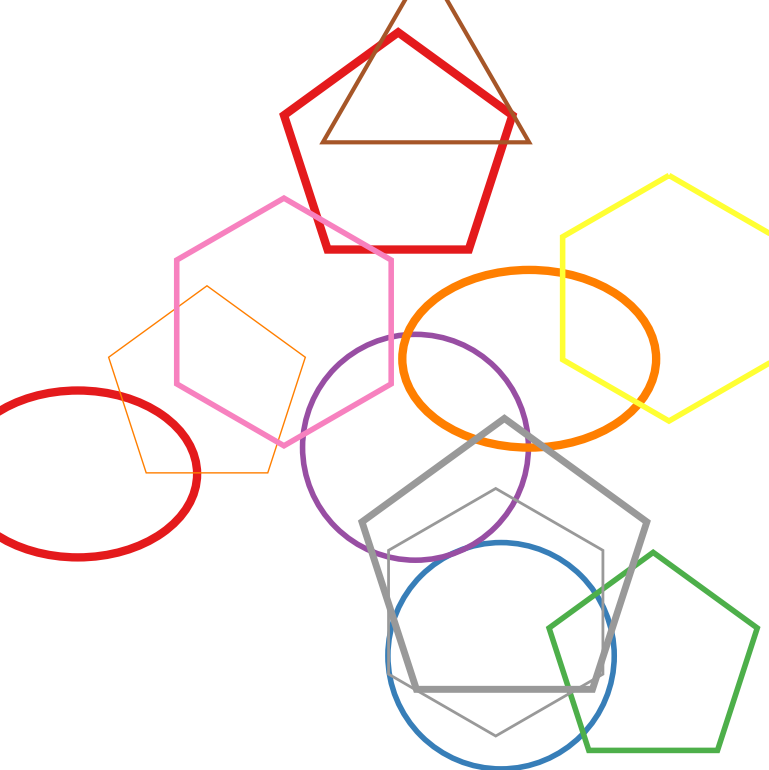[{"shape": "pentagon", "thickness": 3, "radius": 0.78, "center": [0.517, 0.802]}, {"shape": "oval", "thickness": 3, "radius": 0.77, "center": [0.101, 0.384]}, {"shape": "circle", "thickness": 2, "radius": 0.73, "center": [0.651, 0.148]}, {"shape": "pentagon", "thickness": 2, "radius": 0.71, "center": [0.848, 0.14]}, {"shape": "circle", "thickness": 2, "radius": 0.73, "center": [0.54, 0.419]}, {"shape": "oval", "thickness": 3, "radius": 0.82, "center": [0.687, 0.534]}, {"shape": "pentagon", "thickness": 0.5, "radius": 0.67, "center": [0.269, 0.495]}, {"shape": "hexagon", "thickness": 2, "radius": 0.8, "center": [0.869, 0.613]}, {"shape": "triangle", "thickness": 1.5, "radius": 0.77, "center": [0.553, 0.893]}, {"shape": "hexagon", "thickness": 2, "radius": 0.8, "center": [0.369, 0.582]}, {"shape": "hexagon", "thickness": 1, "radius": 0.8, "center": [0.644, 0.205]}, {"shape": "pentagon", "thickness": 2.5, "radius": 0.97, "center": [0.655, 0.262]}]